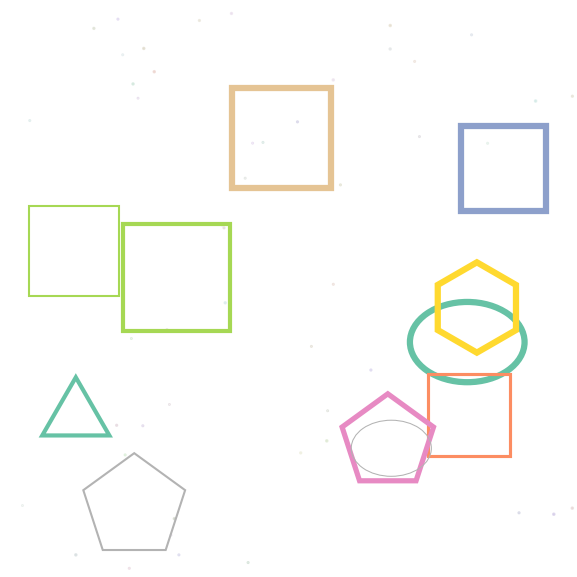[{"shape": "triangle", "thickness": 2, "radius": 0.34, "center": [0.131, 0.279]}, {"shape": "oval", "thickness": 3, "radius": 0.5, "center": [0.809, 0.407]}, {"shape": "square", "thickness": 1.5, "radius": 0.36, "center": [0.812, 0.281]}, {"shape": "square", "thickness": 3, "radius": 0.37, "center": [0.872, 0.707]}, {"shape": "pentagon", "thickness": 2.5, "radius": 0.42, "center": [0.672, 0.234]}, {"shape": "square", "thickness": 2, "radius": 0.46, "center": [0.306, 0.518]}, {"shape": "square", "thickness": 1, "radius": 0.39, "center": [0.129, 0.565]}, {"shape": "hexagon", "thickness": 3, "radius": 0.39, "center": [0.826, 0.467]}, {"shape": "square", "thickness": 3, "radius": 0.43, "center": [0.487, 0.76]}, {"shape": "pentagon", "thickness": 1, "radius": 0.46, "center": [0.232, 0.122]}, {"shape": "oval", "thickness": 0.5, "radius": 0.35, "center": [0.678, 0.223]}]